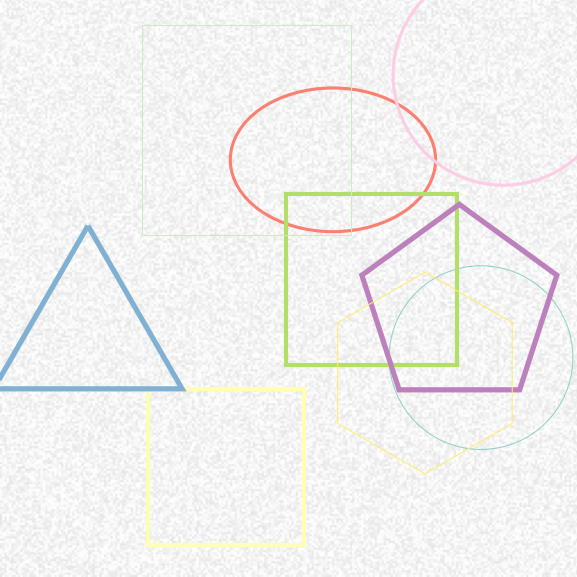[{"shape": "circle", "thickness": 0.5, "radius": 0.8, "center": [0.833, 0.38]}, {"shape": "square", "thickness": 2, "radius": 0.68, "center": [0.391, 0.191]}, {"shape": "oval", "thickness": 1.5, "radius": 0.89, "center": [0.577, 0.722]}, {"shape": "triangle", "thickness": 2.5, "radius": 0.94, "center": [0.152, 0.42]}, {"shape": "square", "thickness": 2, "radius": 0.74, "center": [0.643, 0.515]}, {"shape": "circle", "thickness": 1.5, "radius": 0.95, "center": [0.872, 0.869]}, {"shape": "pentagon", "thickness": 2.5, "radius": 0.89, "center": [0.795, 0.468]}, {"shape": "square", "thickness": 0.5, "radius": 0.91, "center": [0.427, 0.774]}, {"shape": "hexagon", "thickness": 0.5, "radius": 0.87, "center": [0.736, 0.353]}]